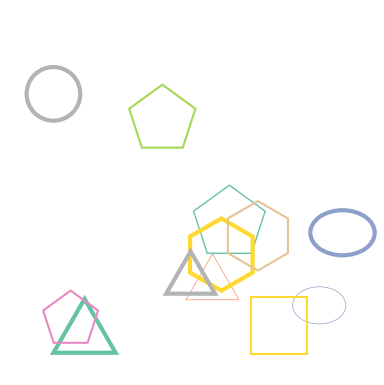[{"shape": "pentagon", "thickness": 1, "radius": 0.49, "center": [0.596, 0.421]}, {"shape": "triangle", "thickness": 3, "radius": 0.47, "center": [0.22, 0.13]}, {"shape": "triangle", "thickness": 0.5, "radius": 0.4, "center": [0.552, 0.261]}, {"shape": "oval", "thickness": 0.5, "radius": 0.35, "center": [0.829, 0.207]}, {"shape": "oval", "thickness": 3, "radius": 0.42, "center": [0.89, 0.395]}, {"shape": "pentagon", "thickness": 1.5, "radius": 0.37, "center": [0.183, 0.17]}, {"shape": "pentagon", "thickness": 1.5, "radius": 0.45, "center": [0.422, 0.69]}, {"shape": "square", "thickness": 1.5, "radius": 0.37, "center": [0.725, 0.155]}, {"shape": "hexagon", "thickness": 3, "radius": 0.47, "center": [0.575, 0.339]}, {"shape": "hexagon", "thickness": 1.5, "radius": 0.45, "center": [0.67, 0.388]}, {"shape": "triangle", "thickness": 3, "radius": 0.37, "center": [0.495, 0.274]}, {"shape": "circle", "thickness": 3, "radius": 0.35, "center": [0.139, 0.756]}]